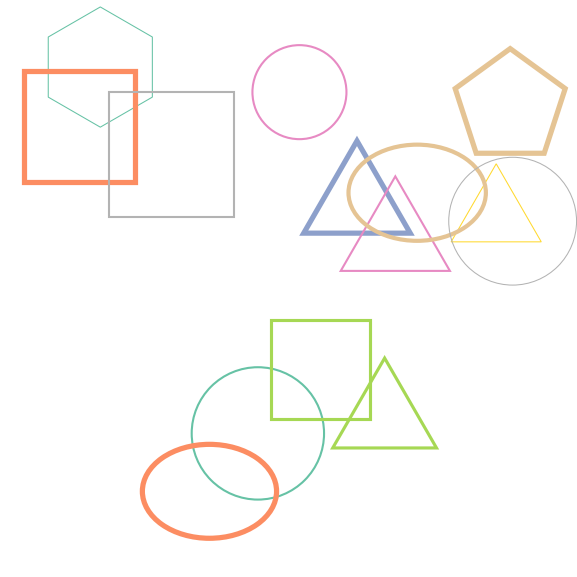[{"shape": "circle", "thickness": 1, "radius": 0.57, "center": [0.447, 0.249]}, {"shape": "hexagon", "thickness": 0.5, "radius": 0.52, "center": [0.174, 0.883]}, {"shape": "square", "thickness": 2.5, "radius": 0.48, "center": [0.138, 0.779]}, {"shape": "oval", "thickness": 2.5, "radius": 0.58, "center": [0.363, 0.148]}, {"shape": "triangle", "thickness": 2.5, "radius": 0.53, "center": [0.618, 0.649]}, {"shape": "triangle", "thickness": 1, "radius": 0.55, "center": [0.685, 0.585]}, {"shape": "circle", "thickness": 1, "radius": 0.41, "center": [0.519, 0.84]}, {"shape": "triangle", "thickness": 1.5, "radius": 0.52, "center": [0.666, 0.275]}, {"shape": "square", "thickness": 1.5, "radius": 0.43, "center": [0.555, 0.359]}, {"shape": "triangle", "thickness": 0.5, "radius": 0.45, "center": [0.859, 0.625]}, {"shape": "pentagon", "thickness": 2.5, "radius": 0.5, "center": [0.883, 0.815]}, {"shape": "oval", "thickness": 2, "radius": 0.59, "center": [0.722, 0.665]}, {"shape": "square", "thickness": 1, "radius": 0.54, "center": [0.297, 0.732]}, {"shape": "circle", "thickness": 0.5, "radius": 0.55, "center": [0.888, 0.616]}]